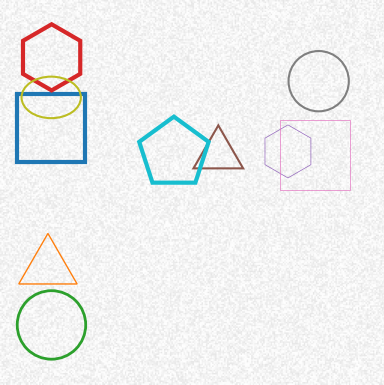[{"shape": "square", "thickness": 3, "radius": 0.44, "center": [0.133, 0.667]}, {"shape": "triangle", "thickness": 1, "radius": 0.44, "center": [0.124, 0.306]}, {"shape": "circle", "thickness": 2, "radius": 0.44, "center": [0.134, 0.156]}, {"shape": "hexagon", "thickness": 3, "radius": 0.43, "center": [0.134, 0.851]}, {"shape": "hexagon", "thickness": 0.5, "radius": 0.34, "center": [0.748, 0.607]}, {"shape": "triangle", "thickness": 1.5, "radius": 0.37, "center": [0.567, 0.6]}, {"shape": "square", "thickness": 0.5, "radius": 0.45, "center": [0.819, 0.598]}, {"shape": "circle", "thickness": 1.5, "radius": 0.39, "center": [0.828, 0.789]}, {"shape": "oval", "thickness": 1.5, "radius": 0.39, "center": [0.133, 0.747]}, {"shape": "pentagon", "thickness": 3, "radius": 0.47, "center": [0.452, 0.602]}]